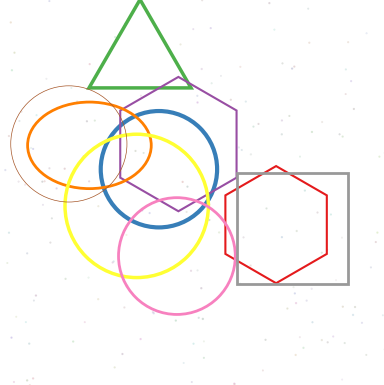[{"shape": "hexagon", "thickness": 1.5, "radius": 0.76, "center": [0.717, 0.417]}, {"shape": "circle", "thickness": 3, "radius": 0.76, "center": [0.413, 0.56]}, {"shape": "triangle", "thickness": 2.5, "radius": 0.76, "center": [0.364, 0.848]}, {"shape": "hexagon", "thickness": 1.5, "radius": 0.87, "center": [0.463, 0.626]}, {"shape": "oval", "thickness": 2, "radius": 0.8, "center": [0.232, 0.622]}, {"shape": "circle", "thickness": 2.5, "radius": 0.93, "center": [0.355, 0.465]}, {"shape": "circle", "thickness": 0.5, "radius": 0.75, "center": [0.179, 0.626]}, {"shape": "circle", "thickness": 2, "radius": 0.76, "center": [0.46, 0.335]}, {"shape": "square", "thickness": 2, "radius": 0.72, "center": [0.76, 0.406]}]